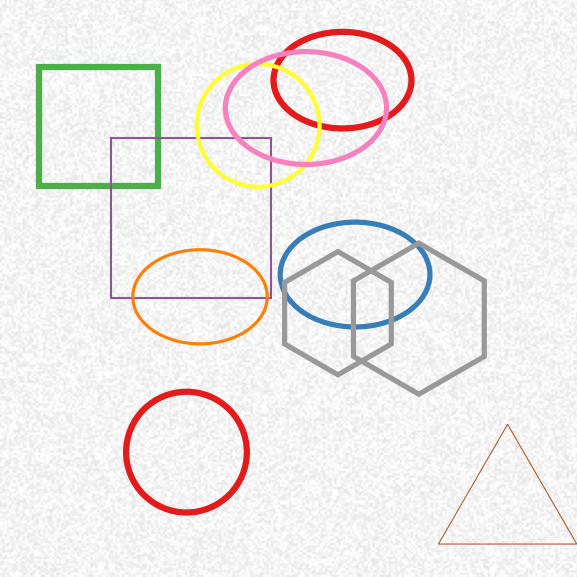[{"shape": "circle", "thickness": 3, "radius": 0.52, "center": [0.323, 0.216]}, {"shape": "oval", "thickness": 3, "radius": 0.6, "center": [0.593, 0.86]}, {"shape": "oval", "thickness": 2.5, "radius": 0.65, "center": [0.615, 0.524]}, {"shape": "square", "thickness": 3, "radius": 0.51, "center": [0.171, 0.78]}, {"shape": "square", "thickness": 1, "radius": 0.69, "center": [0.331, 0.622]}, {"shape": "oval", "thickness": 1.5, "radius": 0.58, "center": [0.346, 0.485]}, {"shape": "circle", "thickness": 2, "radius": 0.53, "center": [0.447, 0.782]}, {"shape": "triangle", "thickness": 0.5, "radius": 0.69, "center": [0.879, 0.126]}, {"shape": "oval", "thickness": 2.5, "radius": 0.7, "center": [0.53, 0.812]}, {"shape": "hexagon", "thickness": 2.5, "radius": 0.53, "center": [0.585, 0.457]}, {"shape": "hexagon", "thickness": 2.5, "radius": 0.65, "center": [0.725, 0.447]}]